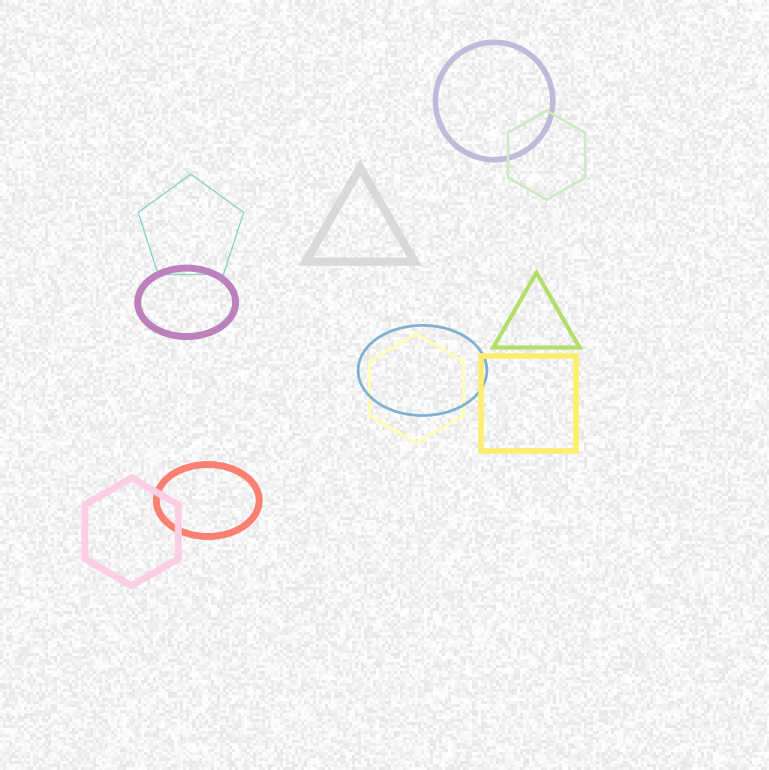[{"shape": "pentagon", "thickness": 0.5, "radius": 0.36, "center": [0.248, 0.702]}, {"shape": "hexagon", "thickness": 1, "radius": 0.35, "center": [0.541, 0.495]}, {"shape": "circle", "thickness": 2, "radius": 0.38, "center": [0.642, 0.869]}, {"shape": "oval", "thickness": 2.5, "radius": 0.33, "center": [0.27, 0.35]}, {"shape": "oval", "thickness": 1, "radius": 0.42, "center": [0.549, 0.519]}, {"shape": "triangle", "thickness": 1.5, "radius": 0.32, "center": [0.697, 0.581]}, {"shape": "hexagon", "thickness": 2.5, "radius": 0.35, "center": [0.171, 0.309]}, {"shape": "triangle", "thickness": 3, "radius": 0.41, "center": [0.468, 0.701]}, {"shape": "oval", "thickness": 2.5, "radius": 0.32, "center": [0.242, 0.607]}, {"shape": "hexagon", "thickness": 1, "radius": 0.29, "center": [0.71, 0.798]}, {"shape": "square", "thickness": 2, "radius": 0.31, "center": [0.686, 0.476]}]